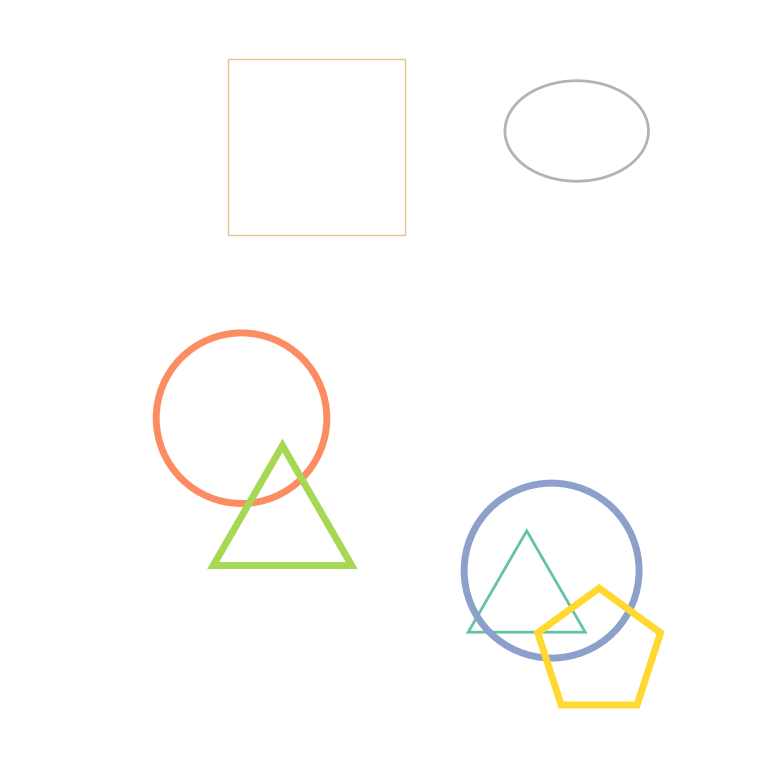[{"shape": "triangle", "thickness": 1, "radius": 0.44, "center": [0.684, 0.223]}, {"shape": "circle", "thickness": 2.5, "radius": 0.55, "center": [0.314, 0.457]}, {"shape": "circle", "thickness": 2.5, "radius": 0.57, "center": [0.716, 0.259]}, {"shape": "triangle", "thickness": 2.5, "radius": 0.52, "center": [0.367, 0.317]}, {"shape": "pentagon", "thickness": 2.5, "radius": 0.42, "center": [0.778, 0.152]}, {"shape": "square", "thickness": 0.5, "radius": 0.57, "center": [0.411, 0.809]}, {"shape": "oval", "thickness": 1, "radius": 0.47, "center": [0.749, 0.83]}]